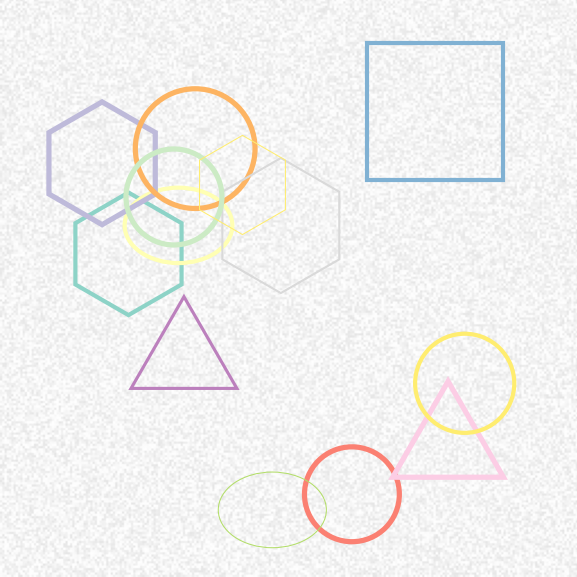[{"shape": "hexagon", "thickness": 2, "radius": 0.53, "center": [0.222, 0.56]}, {"shape": "oval", "thickness": 2, "radius": 0.47, "center": [0.309, 0.609]}, {"shape": "hexagon", "thickness": 2.5, "radius": 0.53, "center": [0.177, 0.716]}, {"shape": "circle", "thickness": 2.5, "radius": 0.41, "center": [0.609, 0.143]}, {"shape": "square", "thickness": 2, "radius": 0.59, "center": [0.753, 0.806]}, {"shape": "circle", "thickness": 2.5, "radius": 0.52, "center": [0.338, 0.742]}, {"shape": "oval", "thickness": 0.5, "radius": 0.47, "center": [0.472, 0.116]}, {"shape": "triangle", "thickness": 2.5, "radius": 0.55, "center": [0.776, 0.228]}, {"shape": "hexagon", "thickness": 1, "radius": 0.58, "center": [0.486, 0.609]}, {"shape": "triangle", "thickness": 1.5, "radius": 0.53, "center": [0.319, 0.379]}, {"shape": "circle", "thickness": 2.5, "radius": 0.42, "center": [0.301, 0.658]}, {"shape": "hexagon", "thickness": 0.5, "radius": 0.43, "center": [0.42, 0.679]}, {"shape": "circle", "thickness": 2, "radius": 0.43, "center": [0.805, 0.335]}]